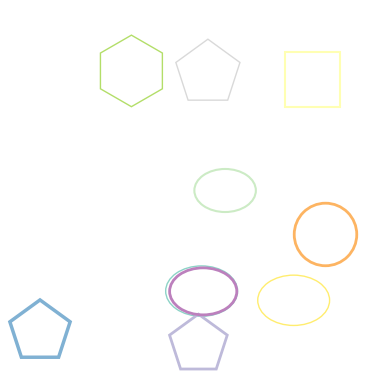[{"shape": "oval", "thickness": 1, "radius": 0.47, "center": [0.524, 0.244]}, {"shape": "square", "thickness": 1.5, "radius": 0.36, "center": [0.811, 0.795]}, {"shape": "pentagon", "thickness": 2, "radius": 0.39, "center": [0.515, 0.105]}, {"shape": "pentagon", "thickness": 2.5, "radius": 0.41, "center": [0.104, 0.139]}, {"shape": "circle", "thickness": 2, "radius": 0.41, "center": [0.845, 0.391]}, {"shape": "hexagon", "thickness": 1, "radius": 0.46, "center": [0.341, 0.816]}, {"shape": "pentagon", "thickness": 1, "radius": 0.44, "center": [0.54, 0.811]}, {"shape": "oval", "thickness": 2, "radius": 0.44, "center": [0.528, 0.243]}, {"shape": "oval", "thickness": 1.5, "radius": 0.4, "center": [0.585, 0.505]}, {"shape": "oval", "thickness": 1, "radius": 0.47, "center": [0.763, 0.22]}]